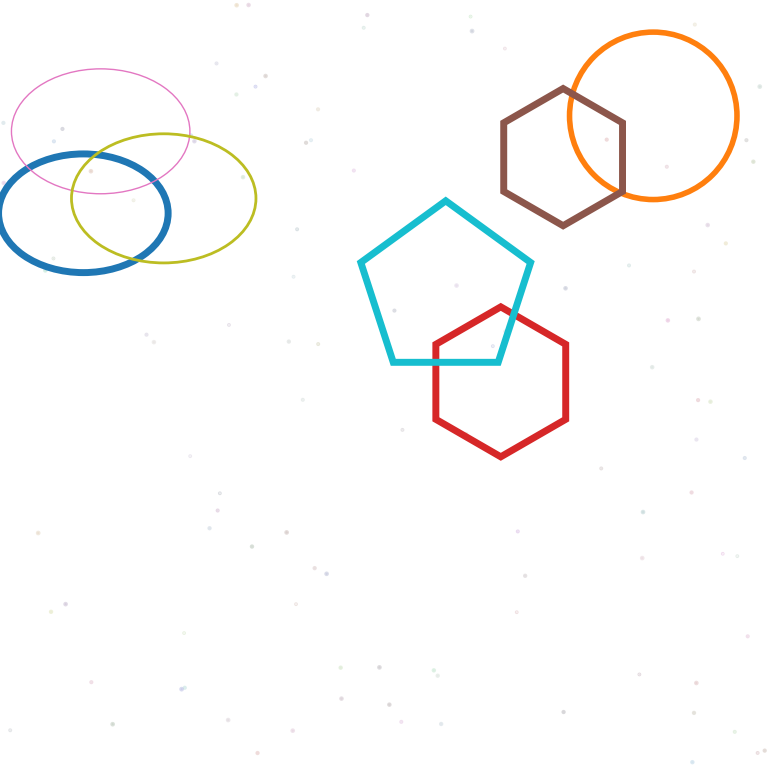[{"shape": "oval", "thickness": 2.5, "radius": 0.55, "center": [0.108, 0.723]}, {"shape": "circle", "thickness": 2, "radius": 0.54, "center": [0.848, 0.85]}, {"shape": "hexagon", "thickness": 2.5, "radius": 0.49, "center": [0.65, 0.504]}, {"shape": "hexagon", "thickness": 2.5, "radius": 0.45, "center": [0.731, 0.796]}, {"shape": "oval", "thickness": 0.5, "radius": 0.58, "center": [0.131, 0.829]}, {"shape": "oval", "thickness": 1, "radius": 0.6, "center": [0.213, 0.742]}, {"shape": "pentagon", "thickness": 2.5, "radius": 0.58, "center": [0.579, 0.623]}]